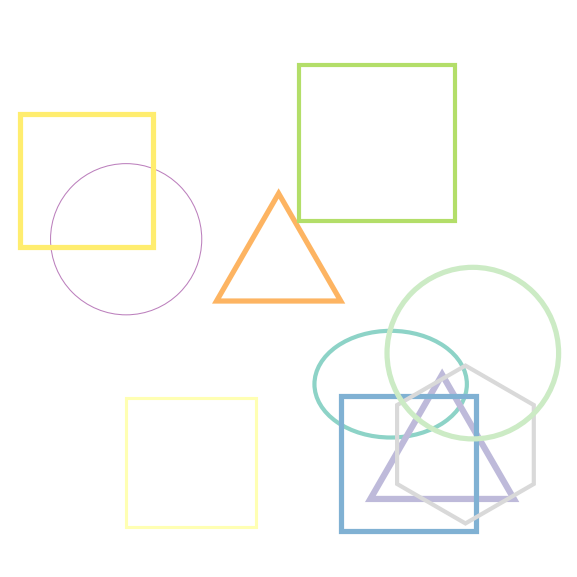[{"shape": "oval", "thickness": 2, "radius": 0.66, "center": [0.676, 0.334]}, {"shape": "square", "thickness": 1.5, "radius": 0.56, "center": [0.331, 0.198]}, {"shape": "triangle", "thickness": 3, "radius": 0.72, "center": [0.766, 0.207]}, {"shape": "square", "thickness": 2.5, "radius": 0.58, "center": [0.708, 0.197]}, {"shape": "triangle", "thickness": 2.5, "radius": 0.62, "center": [0.482, 0.54]}, {"shape": "square", "thickness": 2, "radius": 0.68, "center": [0.653, 0.752]}, {"shape": "hexagon", "thickness": 2, "radius": 0.68, "center": [0.806, 0.229]}, {"shape": "circle", "thickness": 0.5, "radius": 0.65, "center": [0.218, 0.585]}, {"shape": "circle", "thickness": 2.5, "radius": 0.74, "center": [0.819, 0.388]}, {"shape": "square", "thickness": 2.5, "radius": 0.58, "center": [0.15, 0.687]}]